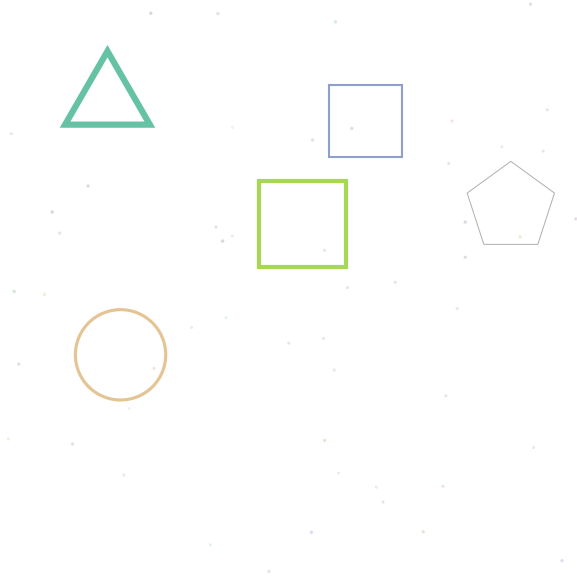[{"shape": "triangle", "thickness": 3, "radius": 0.42, "center": [0.186, 0.826]}, {"shape": "square", "thickness": 1, "radius": 0.31, "center": [0.632, 0.79]}, {"shape": "square", "thickness": 2, "radius": 0.38, "center": [0.523, 0.611]}, {"shape": "circle", "thickness": 1.5, "radius": 0.39, "center": [0.209, 0.385]}, {"shape": "pentagon", "thickness": 0.5, "radius": 0.4, "center": [0.885, 0.64]}]